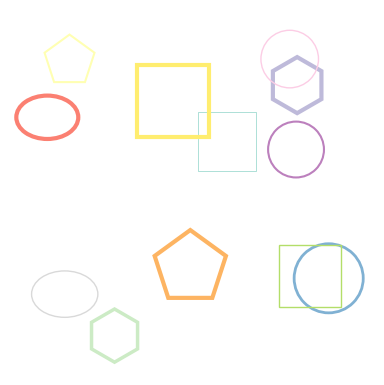[{"shape": "square", "thickness": 0.5, "radius": 0.38, "center": [0.589, 0.633]}, {"shape": "pentagon", "thickness": 1.5, "radius": 0.34, "center": [0.181, 0.842]}, {"shape": "hexagon", "thickness": 3, "radius": 0.36, "center": [0.772, 0.779]}, {"shape": "oval", "thickness": 3, "radius": 0.4, "center": [0.123, 0.695]}, {"shape": "circle", "thickness": 2, "radius": 0.45, "center": [0.854, 0.277]}, {"shape": "pentagon", "thickness": 3, "radius": 0.49, "center": [0.494, 0.305]}, {"shape": "square", "thickness": 1, "radius": 0.4, "center": [0.806, 0.284]}, {"shape": "circle", "thickness": 1, "radius": 0.37, "center": [0.752, 0.847]}, {"shape": "oval", "thickness": 1, "radius": 0.43, "center": [0.168, 0.236]}, {"shape": "circle", "thickness": 1.5, "radius": 0.36, "center": [0.769, 0.612]}, {"shape": "hexagon", "thickness": 2.5, "radius": 0.35, "center": [0.298, 0.128]}, {"shape": "square", "thickness": 3, "radius": 0.47, "center": [0.45, 0.738]}]